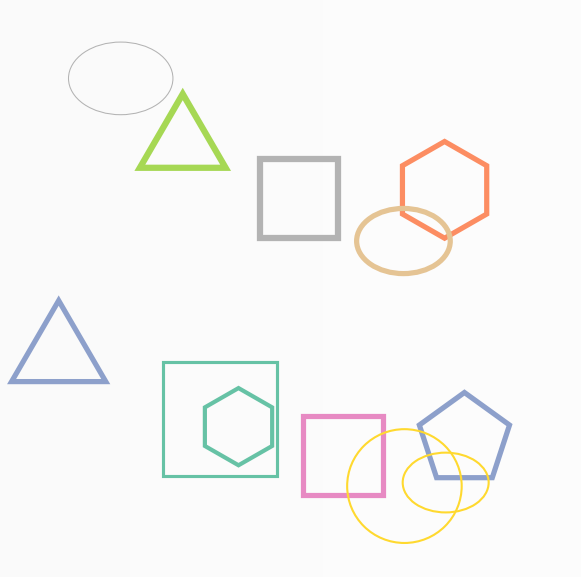[{"shape": "square", "thickness": 1.5, "radius": 0.49, "center": [0.379, 0.274]}, {"shape": "hexagon", "thickness": 2, "radius": 0.33, "center": [0.41, 0.26]}, {"shape": "hexagon", "thickness": 2.5, "radius": 0.42, "center": [0.765, 0.67]}, {"shape": "pentagon", "thickness": 2.5, "radius": 0.41, "center": [0.799, 0.238]}, {"shape": "triangle", "thickness": 2.5, "radius": 0.47, "center": [0.101, 0.385]}, {"shape": "square", "thickness": 2.5, "radius": 0.34, "center": [0.59, 0.21]}, {"shape": "triangle", "thickness": 3, "radius": 0.43, "center": [0.314, 0.751]}, {"shape": "circle", "thickness": 1, "radius": 0.49, "center": [0.696, 0.157]}, {"shape": "oval", "thickness": 1, "radius": 0.37, "center": [0.767, 0.164]}, {"shape": "oval", "thickness": 2.5, "radius": 0.4, "center": [0.694, 0.582]}, {"shape": "oval", "thickness": 0.5, "radius": 0.45, "center": [0.208, 0.863]}, {"shape": "square", "thickness": 3, "radius": 0.34, "center": [0.514, 0.655]}]